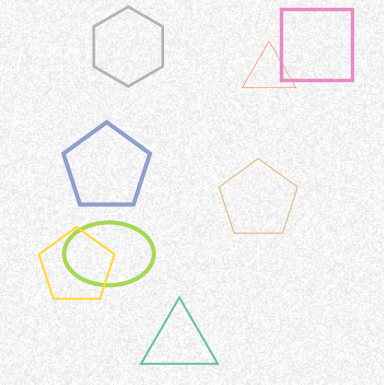[{"shape": "triangle", "thickness": 1.5, "radius": 0.57, "center": [0.466, 0.113]}, {"shape": "triangle", "thickness": 0.5, "radius": 0.4, "center": [0.699, 0.812]}, {"shape": "pentagon", "thickness": 3, "radius": 0.59, "center": [0.277, 0.564]}, {"shape": "square", "thickness": 2.5, "radius": 0.46, "center": [0.822, 0.883]}, {"shape": "oval", "thickness": 3, "radius": 0.58, "center": [0.283, 0.341]}, {"shape": "pentagon", "thickness": 1.5, "radius": 0.52, "center": [0.199, 0.308]}, {"shape": "pentagon", "thickness": 1, "radius": 0.54, "center": [0.671, 0.481]}, {"shape": "hexagon", "thickness": 2, "radius": 0.52, "center": [0.333, 0.879]}]